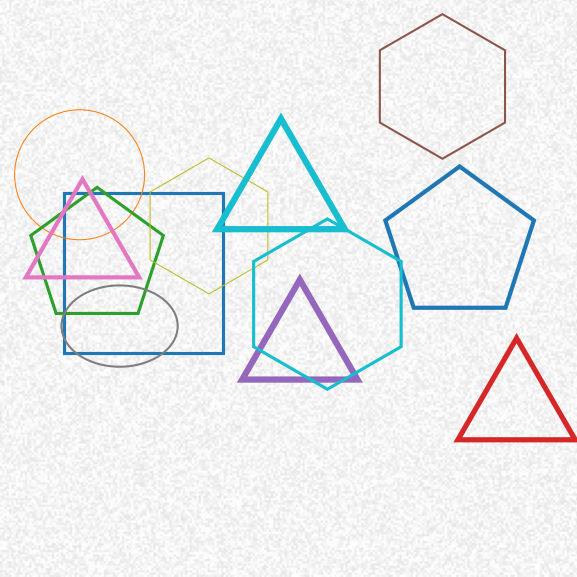[{"shape": "square", "thickness": 1.5, "radius": 0.69, "center": [0.248, 0.527]}, {"shape": "pentagon", "thickness": 2, "radius": 0.68, "center": [0.796, 0.576]}, {"shape": "circle", "thickness": 0.5, "radius": 0.56, "center": [0.138, 0.697]}, {"shape": "pentagon", "thickness": 1.5, "radius": 0.6, "center": [0.168, 0.554]}, {"shape": "triangle", "thickness": 2.5, "radius": 0.59, "center": [0.894, 0.296]}, {"shape": "triangle", "thickness": 3, "radius": 0.58, "center": [0.519, 0.4]}, {"shape": "hexagon", "thickness": 1, "radius": 0.63, "center": [0.766, 0.849]}, {"shape": "triangle", "thickness": 2, "radius": 0.57, "center": [0.143, 0.576]}, {"shape": "oval", "thickness": 1, "radius": 0.5, "center": [0.207, 0.435]}, {"shape": "hexagon", "thickness": 0.5, "radius": 0.59, "center": [0.362, 0.608]}, {"shape": "hexagon", "thickness": 1.5, "radius": 0.74, "center": [0.567, 0.473]}, {"shape": "triangle", "thickness": 3, "radius": 0.64, "center": [0.487, 0.666]}]